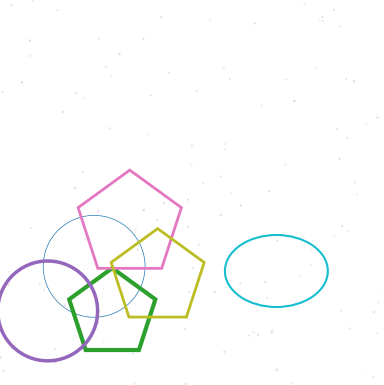[{"shape": "circle", "thickness": 0.5, "radius": 0.66, "center": [0.244, 0.308]}, {"shape": "pentagon", "thickness": 3, "radius": 0.59, "center": [0.292, 0.186]}, {"shape": "circle", "thickness": 2.5, "radius": 0.65, "center": [0.124, 0.192]}, {"shape": "pentagon", "thickness": 2, "radius": 0.71, "center": [0.337, 0.417]}, {"shape": "pentagon", "thickness": 2, "radius": 0.63, "center": [0.41, 0.279]}, {"shape": "oval", "thickness": 1.5, "radius": 0.67, "center": [0.718, 0.296]}]